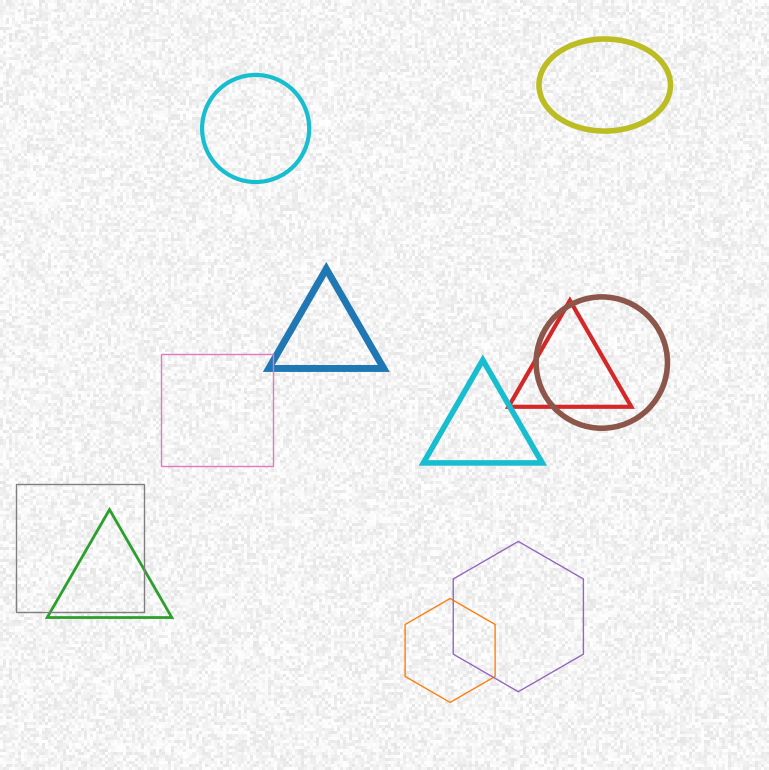[{"shape": "triangle", "thickness": 2.5, "radius": 0.43, "center": [0.424, 0.565]}, {"shape": "hexagon", "thickness": 0.5, "radius": 0.34, "center": [0.585, 0.155]}, {"shape": "triangle", "thickness": 1, "radius": 0.47, "center": [0.142, 0.245]}, {"shape": "triangle", "thickness": 1.5, "radius": 0.46, "center": [0.74, 0.518]}, {"shape": "hexagon", "thickness": 0.5, "radius": 0.49, "center": [0.673, 0.199]}, {"shape": "circle", "thickness": 2, "radius": 0.43, "center": [0.782, 0.529]}, {"shape": "square", "thickness": 0.5, "radius": 0.36, "center": [0.281, 0.467]}, {"shape": "square", "thickness": 0.5, "radius": 0.42, "center": [0.104, 0.289]}, {"shape": "oval", "thickness": 2, "radius": 0.43, "center": [0.785, 0.89]}, {"shape": "circle", "thickness": 1.5, "radius": 0.35, "center": [0.332, 0.833]}, {"shape": "triangle", "thickness": 2, "radius": 0.45, "center": [0.627, 0.443]}]